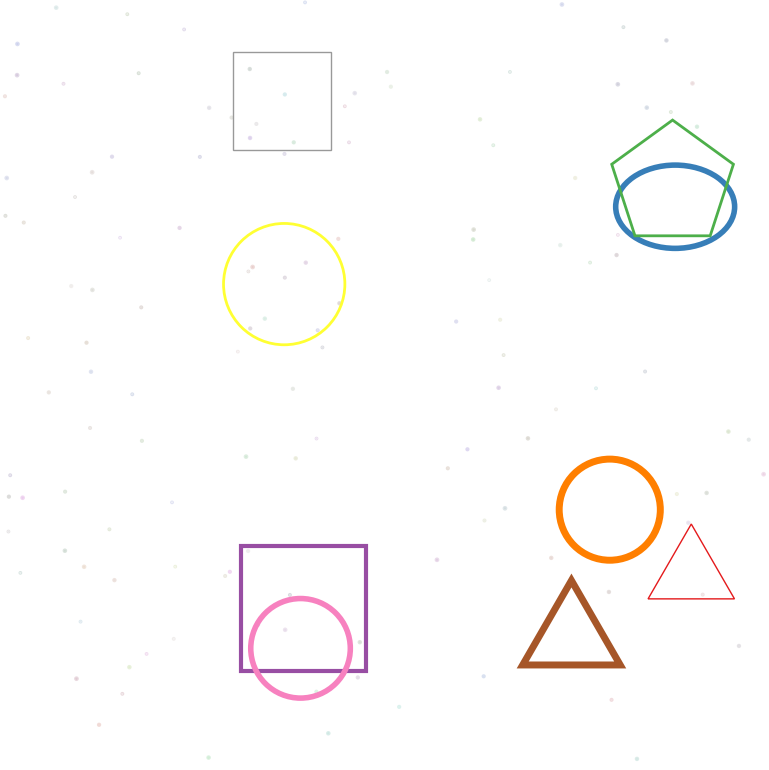[{"shape": "triangle", "thickness": 0.5, "radius": 0.32, "center": [0.898, 0.255]}, {"shape": "oval", "thickness": 2, "radius": 0.39, "center": [0.877, 0.732]}, {"shape": "pentagon", "thickness": 1, "radius": 0.42, "center": [0.873, 0.761]}, {"shape": "square", "thickness": 1.5, "radius": 0.41, "center": [0.394, 0.21]}, {"shape": "circle", "thickness": 2.5, "radius": 0.33, "center": [0.792, 0.338]}, {"shape": "circle", "thickness": 1, "radius": 0.39, "center": [0.369, 0.631]}, {"shape": "triangle", "thickness": 2.5, "radius": 0.37, "center": [0.742, 0.173]}, {"shape": "circle", "thickness": 2, "radius": 0.32, "center": [0.39, 0.158]}, {"shape": "square", "thickness": 0.5, "radius": 0.32, "center": [0.366, 0.869]}]